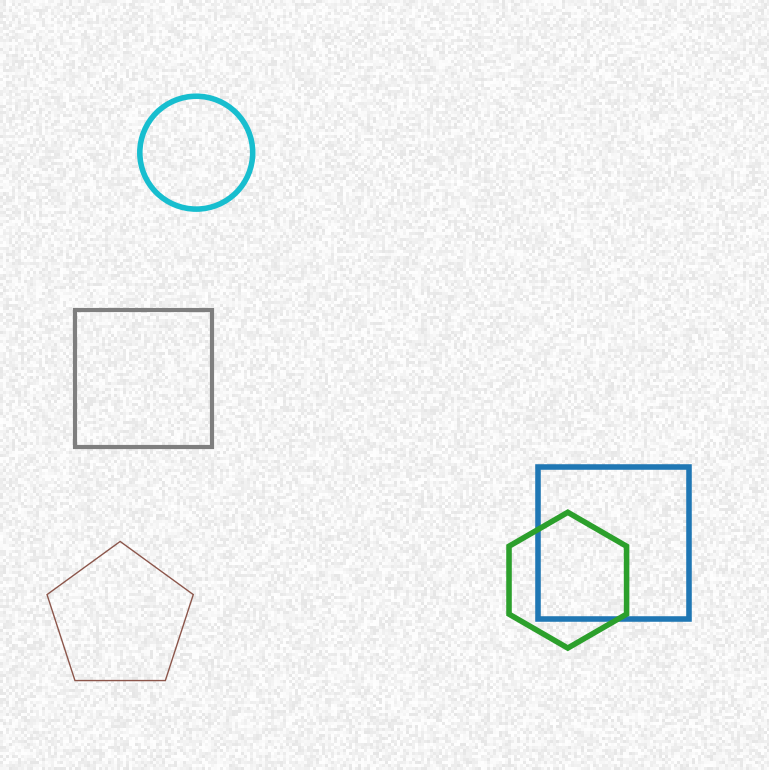[{"shape": "square", "thickness": 2, "radius": 0.49, "center": [0.797, 0.295]}, {"shape": "hexagon", "thickness": 2, "radius": 0.44, "center": [0.737, 0.247]}, {"shape": "pentagon", "thickness": 0.5, "radius": 0.5, "center": [0.156, 0.197]}, {"shape": "square", "thickness": 1.5, "radius": 0.44, "center": [0.187, 0.509]}, {"shape": "circle", "thickness": 2, "radius": 0.37, "center": [0.255, 0.802]}]